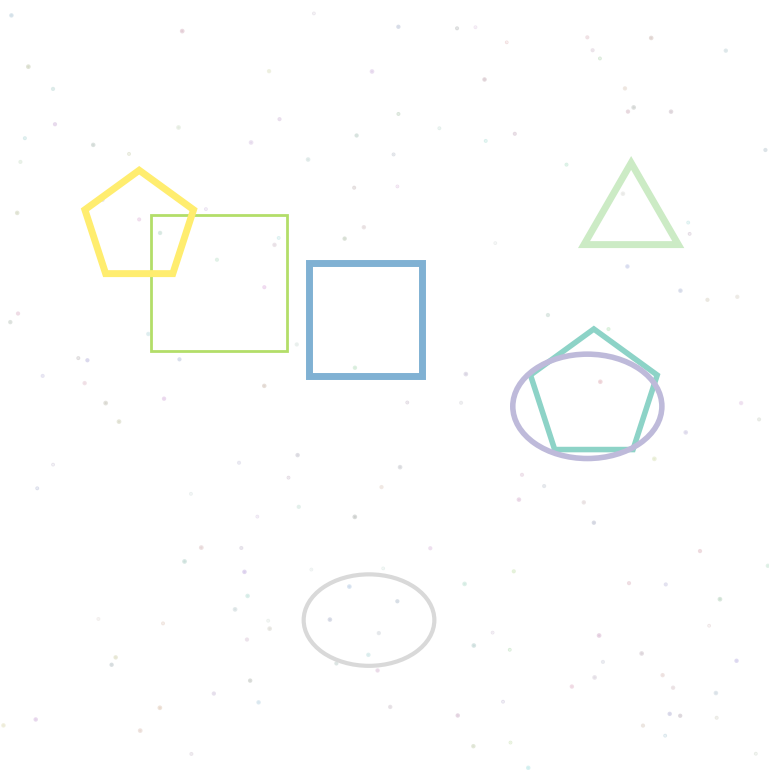[{"shape": "pentagon", "thickness": 2, "radius": 0.43, "center": [0.771, 0.486]}, {"shape": "oval", "thickness": 2, "radius": 0.48, "center": [0.763, 0.472]}, {"shape": "square", "thickness": 2.5, "radius": 0.37, "center": [0.475, 0.585]}, {"shape": "square", "thickness": 1, "radius": 0.44, "center": [0.284, 0.633]}, {"shape": "oval", "thickness": 1.5, "radius": 0.42, "center": [0.479, 0.195]}, {"shape": "triangle", "thickness": 2.5, "radius": 0.35, "center": [0.82, 0.718]}, {"shape": "pentagon", "thickness": 2.5, "radius": 0.37, "center": [0.181, 0.705]}]